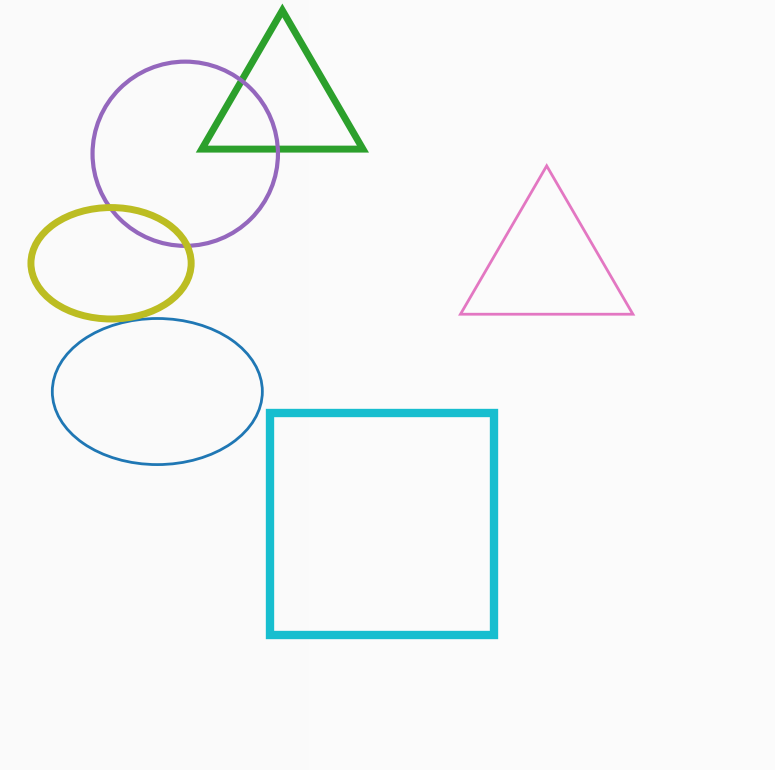[{"shape": "oval", "thickness": 1, "radius": 0.68, "center": [0.203, 0.491]}, {"shape": "triangle", "thickness": 2.5, "radius": 0.6, "center": [0.364, 0.866]}, {"shape": "circle", "thickness": 1.5, "radius": 0.6, "center": [0.239, 0.8]}, {"shape": "triangle", "thickness": 1, "radius": 0.64, "center": [0.705, 0.656]}, {"shape": "oval", "thickness": 2.5, "radius": 0.52, "center": [0.143, 0.658]}, {"shape": "square", "thickness": 3, "radius": 0.72, "center": [0.493, 0.32]}]